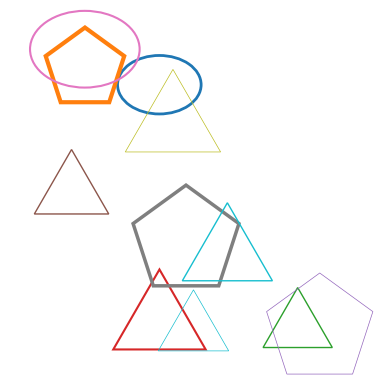[{"shape": "oval", "thickness": 2, "radius": 0.54, "center": [0.414, 0.78]}, {"shape": "pentagon", "thickness": 3, "radius": 0.54, "center": [0.221, 0.821]}, {"shape": "triangle", "thickness": 1, "radius": 0.52, "center": [0.773, 0.149]}, {"shape": "triangle", "thickness": 1.5, "radius": 0.69, "center": [0.414, 0.162]}, {"shape": "pentagon", "thickness": 0.5, "radius": 0.73, "center": [0.83, 0.146]}, {"shape": "triangle", "thickness": 1, "radius": 0.56, "center": [0.186, 0.5]}, {"shape": "oval", "thickness": 1.5, "radius": 0.71, "center": [0.22, 0.872]}, {"shape": "pentagon", "thickness": 2.5, "radius": 0.72, "center": [0.483, 0.375]}, {"shape": "triangle", "thickness": 0.5, "radius": 0.71, "center": [0.449, 0.677]}, {"shape": "triangle", "thickness": 0.5, "radius": 0.53, "center": [0.503, 0.141]}, {"shape": "triangle", "thickness": 1, "radius": 0.68, "center": [0.591, 0.338]}]